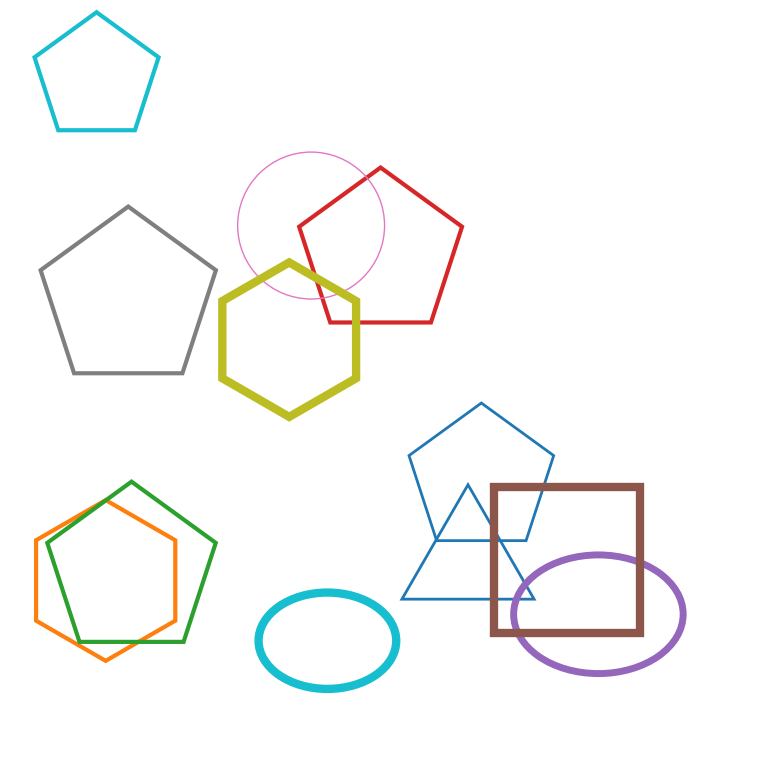[{"shape": "triangle", "thickness": 1, "radius": 0.5, "center": [0.608, 0.271]}, {"shape": "pentagon", "thickness": 1, "radius": 0.49, "center": [0.625, 0.378]}, {"shape": "hexagon", "thickness": 1.5, "radius": 0.52, "center": [0.137, 0.246]}, {"shape": "pentagon", "thickness": 1.5, "radius": 0.58, "center": [0.171, 0.259]}, {"shape": "pentagon", "thickness": 1.5, "radius": 0.56, "center": [0.494, 0.671]}, {"shape": "oval", "thickness": 2.5, "radius": 0.55, "center": [0.777, 0.202]}, {"shape": "square", "thickness": 3, "radius": 0.47, "center": [0.736, 0.273]}, {"shape": "circle", "thickness": 0.5, "radius": 0.48, "center": [0.404, 0.707]}, {"shape": "pentagon", "thickness": 1.5, "radius": 0.6, "center": [0.167, 0.612]}, {"shape": "hexagon", "thickness": 3, "radius": 0.5, "center": [0.376, 0.559]}, {"shape": "oval", "thickness": 3, "radius": 0.45, "center": [0.425, 0.168]}, {"shape": "pentagon", "thickness": 1.5, "radius": 0.42, "center": [0.125, 0.899]}]